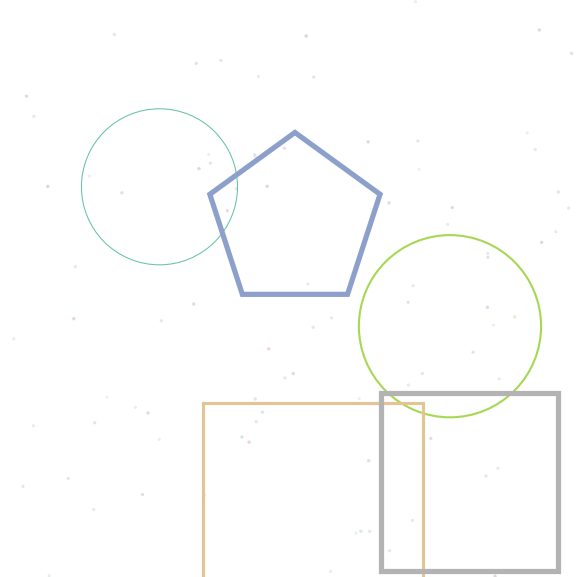[{"shape": "circle", "thickness": 0.5, "radius": 0.68, "center": [0.276, 0.676]}, {"shape": "pentagon", "thickness": 2.5, "radius": 0.77, "center": [0.511, 0.615]}, {"shape": "circle", "thickness": 1, "radius": 0.79, "center": [0.779, 0.434]}, {"shape": "square", "thickness": 1.5, "radius": 0.95, "center": [0.542, 0.111]}, {"shape": "square", "thickness": 2.5, "radius": 0.77, "center": [0.813, 0.164]}]